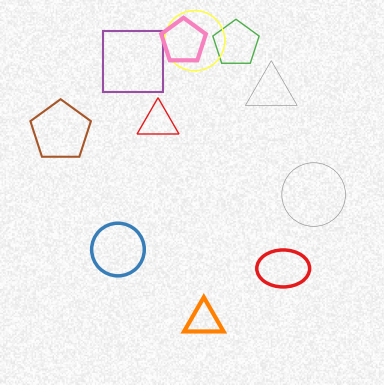[{"shape": "oval", "thickness": 2.5, "radius": 0.34, "center": [0.736, 0.303]}, {"shape": "triangle", "thickness": 1, "radius": 0.31, "center": [0.41, 0.683]}, {"shape": "circle", "thickness": 2.5, "radius": 0.34, "center": [0.306, 0.352]}, {"shape": "pentagon", "thickness": 1, "radius": 0.32, "center": [0.613, 0.887]}, {"shape": "square", "thickness": 1.5, "radius": 0.39, "center": [0.345, 0.84]}, {"shape": "triangle", "thickness": 3, "radius": 0.3, "center": [0.529, 0.169]}, {"shape": "circle", "thickness": 1, "radius": 0.39, "center": [0.506, 0.894]}, {"shape": "pentagon", "thickness": 1.5, "radius": 0.41, "center": [0.158, 0.66]}, {"shape": "pentagon", "thickness": 3, "radius": 0.3, "center": [0.477, 0.893]}, {"shape": "triangle", "thickness": 0.5, "radius": 0.39, "center": [0.705, 0.765]}, {"shape": "circle", "thickness": 0.5, "radius": 0.41, "center": [0.815, 0.495]}]